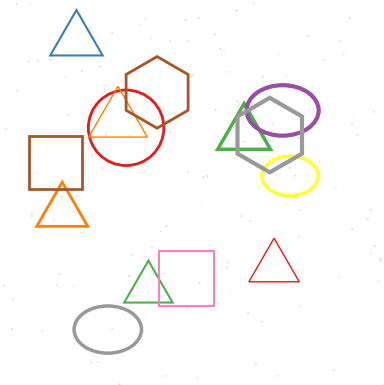[{"shape": "triangle", "thickness": 1, "radius": 0.38, "center": [0.712, 0.306]}, {"shape": "circle", "thickness": 2, "radius": 0.49, "center": [0.328, 0.668]}, {"shape": "triangle", "thickness": 1.5, "radius": 0.39, "center": [0.199, 0.895]}, {"shape": "triangle", "thickness": 2.5, "radius": 0.4, "center": [0.634, 0.652]}, {"shape": "triangle", "thickness": 1.5, "radius": 0.36, "center": [0.385, 0.25]}, {"shape": "oval", "thickness": 3, "radius": 0.47, "center": [0.734, 0.713]}, {"shape": "triangle", "thickness": 1, "radius": 0.44, "center": [0.307, 0.688]}, {"shape": "triangle", "thickness": 2, "radius": 0.38, "center": [0.162, 0.45]}, {"shape": "oval", "thickness": 2.5, "radius": 0.37, "center": [0.753, 0.543]}, {"shape": "hexagon", "thickness": 2, "radius": 0.46, "center": [0.408, 0.76]}, {"shape": "square", "thickness": 2, "radius": 0.35, "center": [0.144, 0.577]}, {"shape": "square", "thickness": 1.5, "radius": 0.36, "center": [0.485, 0.277]}, {"shape": "hexagon", "thickness": 3, "radius": 0.48, "center": [0.701, 0.649]}, {"shape": "oval", "thickness": 2.5, "radius": 0.44, "center": [0.28, 0.144]}]